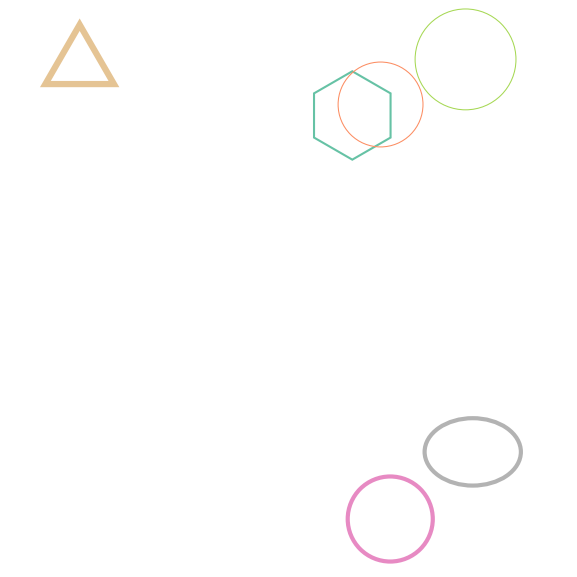[{"shape": "hexagon", "thickness": 1, "radius": 0.38, "center": [0.61, 0.799]}, {"shape": "circle", "thickness": 0.5, "radius": 0.37, "center": [0.659, 0.818]}, {"shape": "circle", "thickness": 2, "radius": 0.37, "center": [0.676, 0.1]}, {"shape": "circle", "thickness": 0.5, "radius": 0.44, "center": [0.806, 0.896]}, {"shape": "triangle", "thickness": 3, "radius": 0.34, "center": [0.138, 0.888]}, {"shape": "oval", "thickness": 2, "radius": 0.42, "center": [0.819, 0.217]}]